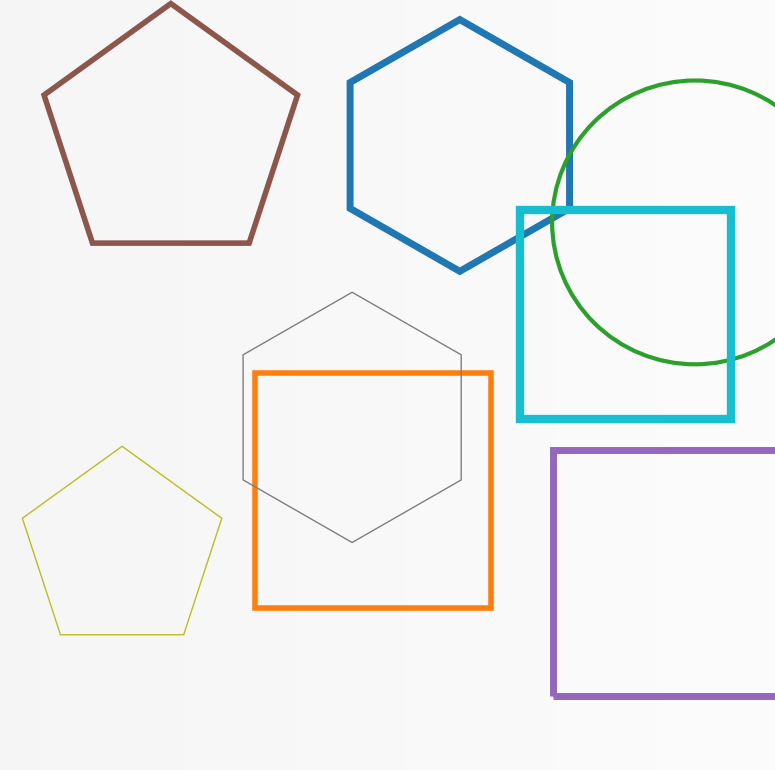[{"shape": "hexagon", "thickness": 2.5, "radius": 0.82, "center": [0.593, 0.811]}, {"shape": "square", "thickness": 2, "radius": 0.76, "center": [0.481, 0.363]}, {"shape": "circle", "thickness": 1.5, "radius": 0.92, "center": [0.897, 0.711]}, {"shape": "square", "thickness": 2.5, "radius": 0.8, "center": [0.874, 0.256]}, {"shape": "pentagon", "thickness": 2, "radius": 0.86, "center": [0.22, 0.823]}, {"shape": "hexagon", "thickness": 0.5, "radius": 0.81, "center": [0.454, 0.458]}, {"shape": "pentagon", "thickness": 0.5, "radius": 0.68, "center": [0.158, 0.285]}, {"shape": "square", "thickness": 3, "radius": 0.68, "center": [0.807, 0.591]}]